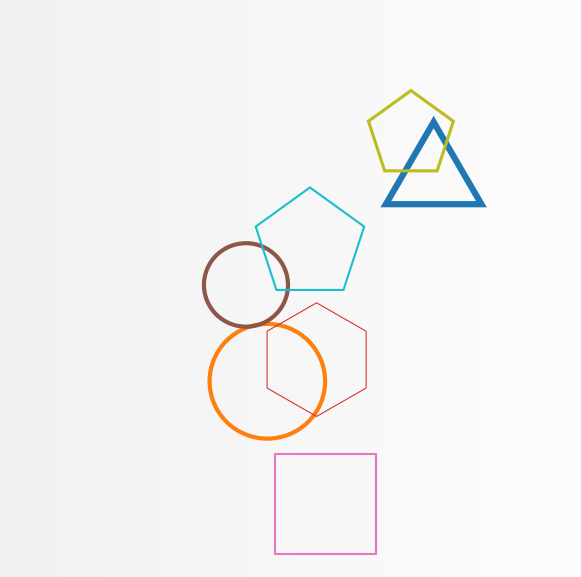[{"shape": "triangle", "thickness": 3, "radius": 0.47, "center": [0.746, 0.693]}, {"shape": "circle", "thickness": 2, "radius": 0.5, "center": [0.46, 0.339]}, {"shape": "hexagon", "thickness": 0.5, "radius": 0.49, "center": [0.545, 0.376]}, {"shape": "circle", "thickness": 2, "radius": 0.36, "center": [0.423, 0.506]}, {"shape": "square", "thickness": 1, "radius": 0.43, "center": [0.56, 0.127]}, {"shape": "pentagon", "thickness": 1.5, "radius": 0.38, "center": [0.707, 0.765]}, {"shape": "pentagon", "thickness": 1, "radius": 0.49, "center": [0.533, 0.576]}]